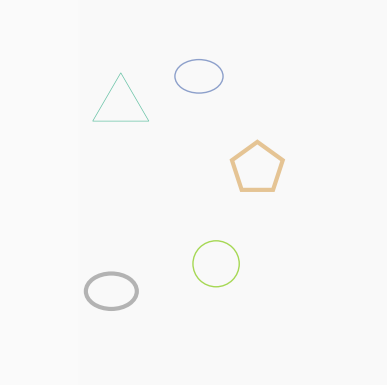[{"shape": "triangle", "thickness": 0.5, "radius": 0.42, "center": [0.312, 0.727]}, {"shape": "oval", "thickness": 1, "radius": 0.31, "center": [0.513, 0.802]}, {"shape": "circle", "thickness": 1, "radius": 0.3, "center": [0.558, 0.315]}, {"shape": "pentagon", "thickness": 3, "radius": 0.34, "center": [0.664, 0.563]}, {"shape": "oval", "thickness": 3, "radius": 0.33, "center": [0.287, 0.244]}]